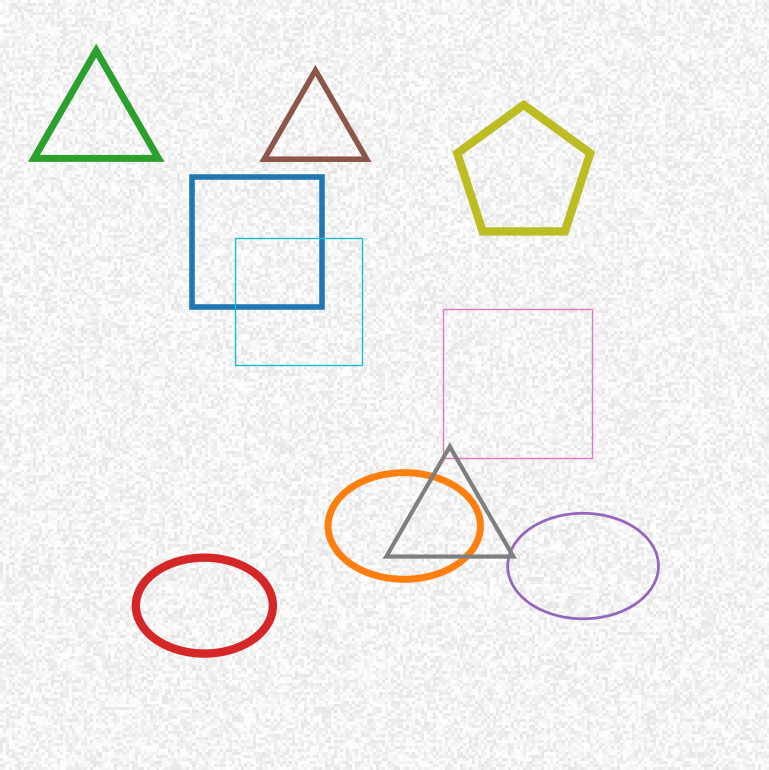[{"shape": "square", "thickness": 2, "radius": 0.42, "center": [0.333, 0.686]}, {"shape": "oval", "thickness": 2.5, "radius": 0.49, "center": [0.525, 0.317]}, {"shape": "triangle", "thickness": 2.5, "radius": 0.47, "center": [0.125, 0.841]}, {"shape": "oval", "thickness": 3, "radius": 0.44, "center": [0.265, 0.214]}, {"shape": "oval", "thickness": 1, "radius": 0.49, "center": [0.757, 0.265]}, {"shape": "triangle", "thickness": 2, "radius": 0.38, "center": [0.41, 0.832]}, {"shape": "square", "thickness": 0.5, "radius": 0.48, "center": [0.672, 0.503]}, {"shape": "triangle", "thickness": 1.5, "radius": 0.48, "center": [0.584, 0.325]}, {"shape": "pentagon", "thickness": 3, "radius": 0.45, "center": [0.68, 0.773]}, {"shape": "square", "thickness": 0.5, "radius": 0.41, "center": [0.388, 0.608]}]